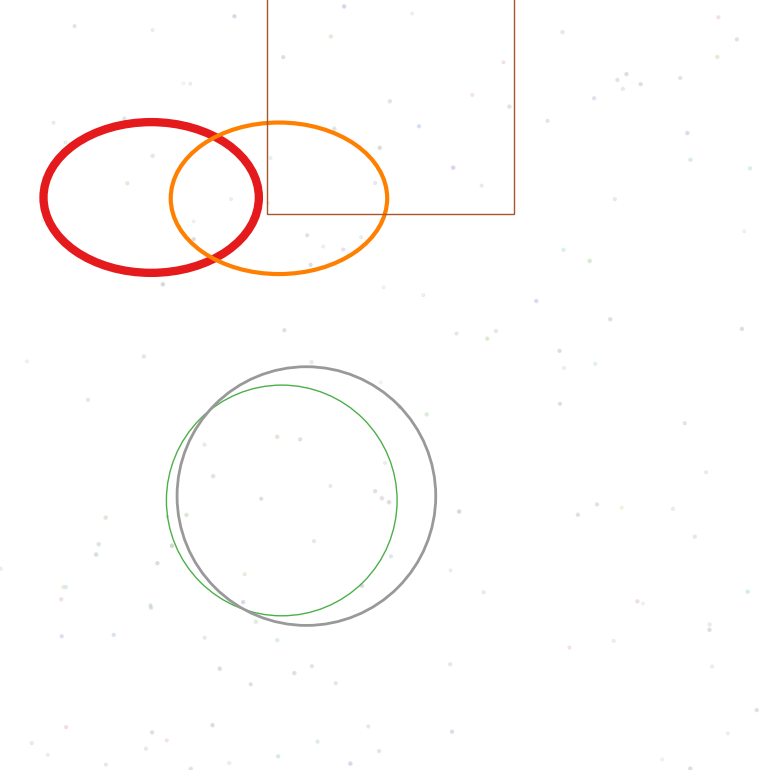[{"shape": "oval", "thickness": 3, "radius": 0.7, "center": [0.196, 0.744]}, {"shape": "circle", "thickness": 0.5, "radius": 0.75, "center": [0.366, 0.35]}, {"shape": "oval", "thickness": 1.5, "radius": 0.7, "center": [0.362, 0.742]}, {"shape": "square", "thickness": 0.5, "radius": 0.8, "center": [0.508, 0.883]}, {"shape": "circle", "thickness": 1, "radius": 0.84, "center": [0.398, 0.356]}]